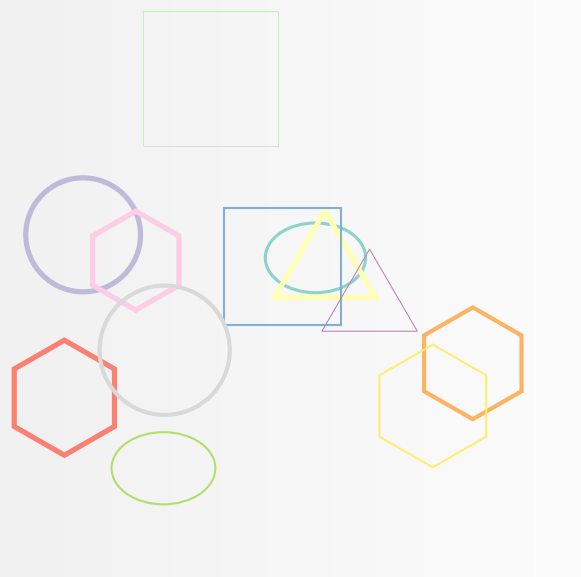[{"shape": "oval", "thickness": 1.5, "radius": 0.43, "center": [0.543, 0.553]}, {"shape": "triangle", "thickness": 2.5, "radius": 0.5, "center": [0.559, 0.534]}, {"shape": "circle", "thickness": 2.5, "radius": 0.49, "center": [0.143, 0.592]}, {"shape": "hexagon", "thickness": 2.5, "radius": 0.5, "center": [0.111, 0.31]}, {"shape": "square", "thickness": 1, "radius": 0.5, "center": [0.486, 0.538]}, {"shape": "hexagon", "thickness": 2, "radius": 0.48, "center": [0.813, 0.37]}, {"shape": "oval", "thickness": 1, "radius": 0.45, "center": [0.281, 0.188]}, {"shape": "hexagon", "thickness": 2.5, "radius": 0.43, "center": [0.234, 0.548]}, {"shape": "circle", "thickness": 2, "radius": 0.56, "center": [0.283, 0.393]}, {"shape": "triangle", "thickness": 0.5, "radius": 0.47, "center": [0.636, 0.473]}, {"shape": "square", "thickness": 0.5, "radius": 0.58, "center": [0.362, 0.863]}, {"shape": "hexagon", "thickness": 1, "radius": 0.53, "center": [0.745, 0.296]}]